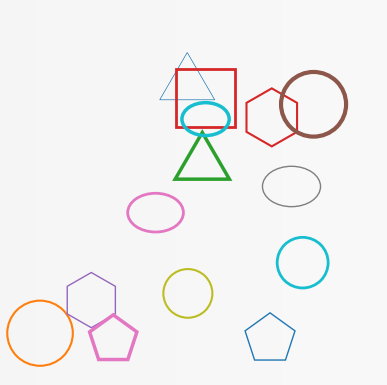[{"shape": "pentagon", "thickness": 1, "radius": 0.34, "center": [0.697, 0.12]}, {"shape": "triangle", "thickness": 0.5, "radius": 0.41, "center": [0.483, 0.782]}, {"shape": "circle", "thickness": 1.5, "radius": 0.42, "center": [0.103, 0.134]}, {"shape": "triangle", "thickness": 2.5, "radius": 0.4, "center": [0.522, 0.575]}, {"shape": "hexagon", "thickness": 1.5, "radius": 0.38, "center": [0.701, 0.695]}, {"shape": "square", "thickness": 2, "radius": 0.38, "center": [0.53, 0.746]}, {"shape": "hexagon", "thickness": 1, "radius": 0.36, "center": [0.236, 0.22]}, {"shape": "circle", "thickness": 3, "radius": 0.42, "center": [0.809, 0.729]}, {"shape": "oval", "thickness": 2, "radius": 0.36, "center": [0.401, 0.448]}, {"shape": "pentagon", "thickness": 2.5, "radius": 0.32, "center": [0.292, 0.118]}, {"shape": "oval", "thickness": 1, "radius": 0.37, "center": [0.752, 0.516]}, {"shape": "circle", "thickness": 1.5, "radius": 0.32, "center": [0.485, 0.238]}, {"shape": "circle", "thickness": 2, "radius": 0.33, "center": [0.781, 0.318]}, {"shape": "oval", "thickness": 2.5, "radius": 0.3, "center": [0.53, 0.691]}]